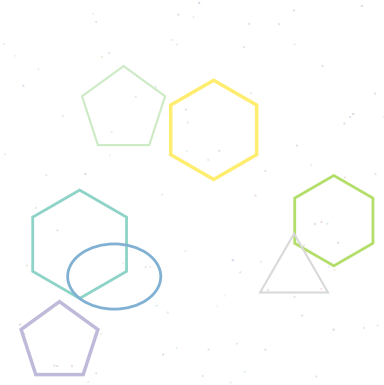[{"shape": "hexagon", "thickness": 2, "radius": 0.7, "center": [0.207, 0.366]}, {"shape": "pentagon", "thickness": 2.5, "radius": 0.52, "center": [0.154, 0.112]}, {"shape": "oval", "thickness": 2, "radius": 0.6, "center": [0.297, 0.282]}, {"shape": "hexagon", "thickness": 2, "radius": 0.59, "center": [0.867, 0.427]}, {"shape": "triangle", "thickness": 1.5, "radius": 0.51, "center": [0.764, 0.291]}, {"shape": "pentagon", "thickness": 1.5, "radius": 0.57, "center": [0.321, 0.715]}, {"shape": "hexagon", "thickness": 2.5, "radius": 0.64, "center": [0.555, 0.663]}]